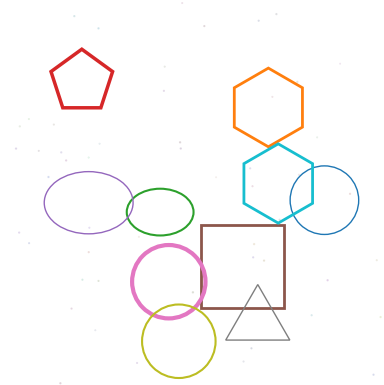[{"shape": "circle", "thickness": 1, "radius": 0.45, "center": [0.843, 0.48]}, {"shape": "hexagon", "thickness": 2, "radius": 0.51, "center": [0.697, 0.721]}, {"shape": "oval", "thickness": 1.5, "radius": 0.43, "center": [0.416, 0.449]}, {"shape": "pentagon", "thickness": 2.5, "radius": 0.42, "center": [0.212, 0.788]}, {"shape": "oval", "thickness": 1, "radius": 0.58, "center": [0.23, 0.473]}, {"shape": "square", "thickness": 2, "radius": 0.54, "center": [0.63, 0.307]}, {"shape": "circle", "thickness": 3, "radius": 0.48, "center": [0.438, 0.268]}, {"shape": "triangle", "thickness": 1, "radius": 0.48, "center": [0.67, 0.165]}, {"shape": "circle", "thickness": 1.5, "radius": 0.48, "center": [0.464, 0.114]}, {"shape": "hexagon", "thickness": 2, "radius": 0.51, "center": [0.723, 0.523]}]